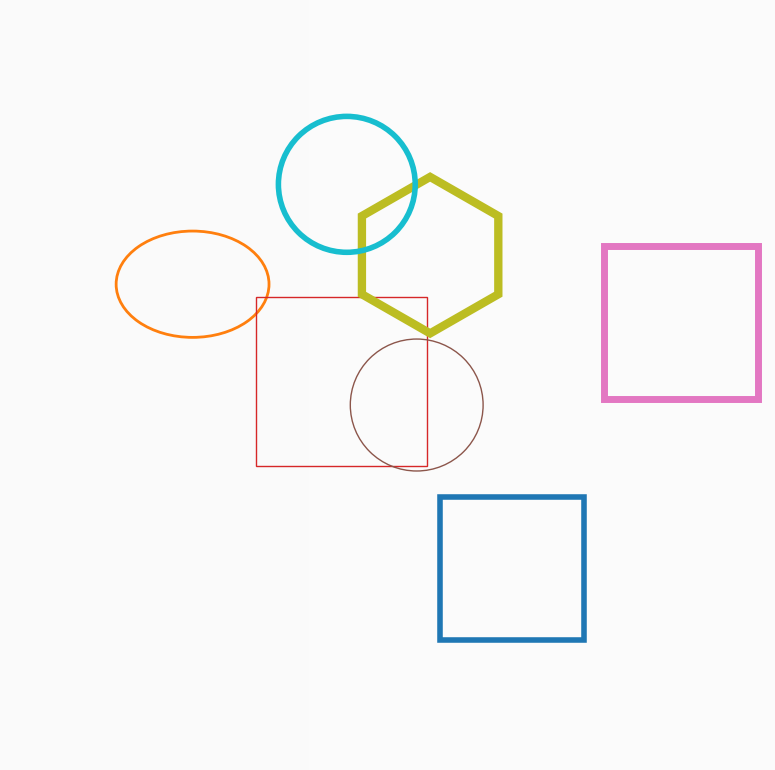[{"shape": "square", "thickness": 2, "radius": 0.47, "center": [0.661, 0.262]}, {"shape": "oval", "thickness": 1, "radius": 0.49, "center": [0.248, 0.631]}, {"shape": "square", "thickness": 0.5, "radius": 0.55, "center": [0.441, 0.504]}, {"shape": "circle", "thickness": 0.5, "radius": 0.43, "center": [0.538, 0.474]}, {"shape": "square", "thickness": 2.5, "radius": 0.5, "center": [0.879, 0.581]}, {"shape": "hexagon", "thickness": 3, "radius": 0.51, "center": [0.555, 0.669]}, {"shape": "circle", "thickness": 2, "radius": 0.44, "center": [0.447, 0.761]}]